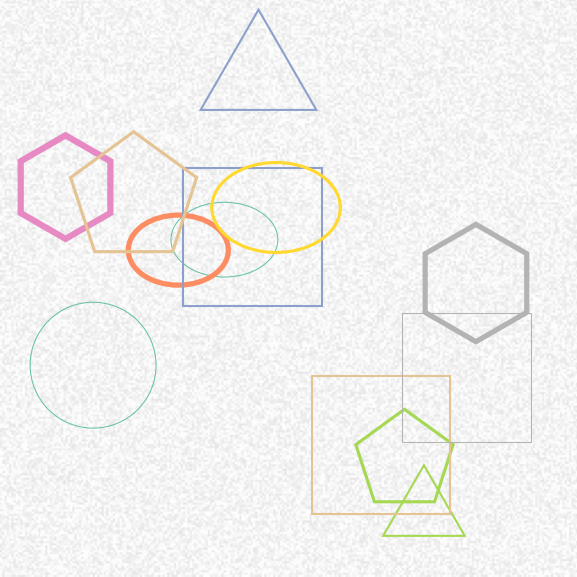[{"shape": "oval", "thickness": 0.5, "radius": 0.46, "center": [0.389, 0.584]}, {"shape": "circle", "thickness": 0.5, "radius": 0.54, "center": [0.161, 0.367]}, {"shape": "oval", "thickness": 2.5, "radius": 0.43, "center": [0.309, 0.566]}, {"shape": "triangle", "thickness": 1, "radius": 0.58, "center": [0.448, 0.867]}, {"shape": "square", "thickness": 1, "radius": 0.6, "center": [0.437, 0.588]}, {"shape": "hexagon", "thickness": 3, "radius": 0.45, "center": [0.113, 0.675]}, {"shape": "pentagon", "thickness": 1.5, "radius": 0.44, "center": [0.7, 0.202]}, {"shape": "triangle", "thickness": 1, "radius": 0.41, "center": [0.734, 0.112]}, {"shape": "oval", "thickness": 1.5, "radius": 0.56, "center": [0.478, 0.64]}, {"shape": "pentagon", "thickness": 1.5, "radius": 0.57, "center": [0.231, 0.656]}, {"shape": "square", "thickness": 1, "radius": 0.6, "center": [0.659, 0.228]}, {"shape": "hexagon", "thickness": 2.5, "radius": 0.51, "center": [0.824, 0.509]}, {"shape": "square", "thickness": 0.5, "radius": 0.56, "center": [0.808, 0.345]}]